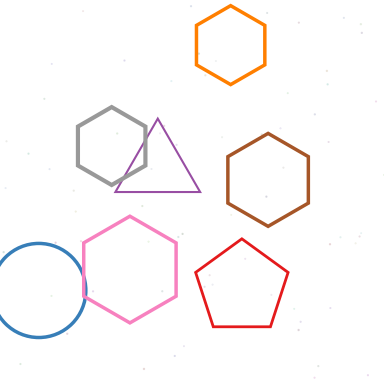[{"shape": "pentagon", "thickness": 2, "radius": 0.63, "center": [0.628, 0.253]}, {"shape": "circle", "thickness": 2.5, "radius": 0.61, "center": [0.101, 0.246]}, {"shape": "triangle", "thickness": 1.5, "radius": 0.64, "center": [0.41, 0.565]}, {"shape": "hexagon", "thickness": 2.5, "radius": 0.51, "center": [0.599, 0.883]}, {"shape": "hexagon", "thickness": 2.5, "radius": 0.6, "center": [0.696, 0.533]}, {"shape": "hexagon", "thickness": 2.5, "radius": 0.69, "center": [0.337, 0.3]}, {"shape": "hexagon", "thickness": 3, "radius": 0.51, "center": [0.29, 0.621]}]